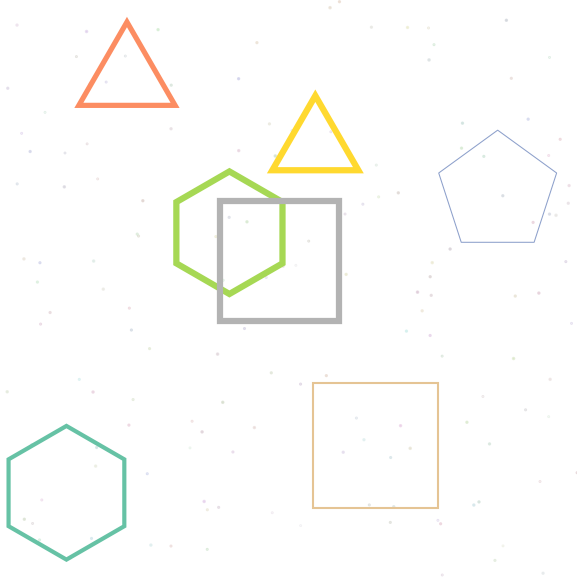[{"shape": "hexagon", "thickness": 2, "radius": 0.58, "center": [0.115, 0.146]}, {"shape": "triangle", "thickness": 2.5, "radius": 0.48, "center": [0.22, 0.865]}, {"shape": "pentagon", "thickness": 0.5, "radius": 0.54, "center": [0.862, 0.666]}, {"shape": "hexagon", "thickness": 3, "radius": 0.53, "center": [0.397, 0.596]}, {"shape": "triangle", "thickness": 3, "radius": 0.43, "center": [0.546, 0.747]}, {"shape": "square", "thickness": 1, "radius": 0.54, "center": [0.65, 0.227]}, {"shape": "square", "thickness": 3, "radius": 0.52, "center": [0.484, 0.548]}]